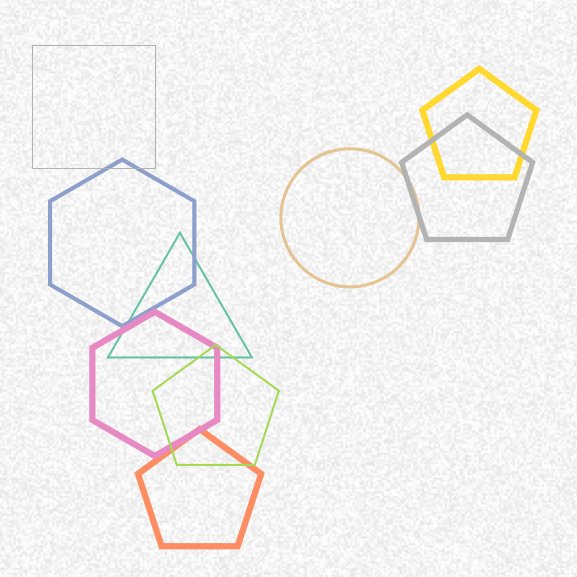[{"shape": "triangle", "thickness": 1, "radius": 0.72, "center": [0.312, 0.452]}, {"shape": "pentagon", "thickness": 3, "radius": 0.56, "center": [0.346, 0.144]}, {"shape": "hexagon", "thickness": 2, "radius": 0.72, "center": [0.212, 0.579]}, {"shape": "hexagon", "thickness": 3, "radius": 0.62, "center": [0.268, 0.334]}, {"shape": "pentagon", "thickness": 1, "radius": 0.57, "center": [0.374, 0.287]}, {"shape": "pentagon", "thickness": 3, "radius": 0.52, "center": [0.83, 0.776]}, {"shape": "circle", "thickness": 1.5, "radius": 0.6, "center": [0.606, 0.622]}, {"shape": "pentagon", "thickness": 2.5, "radius": 0.6, "center": [0.809, 0.681]}, {"shape": "square", "thickness": 0.5, "radius": 0.53, "center": [0.163, 0.815]}]